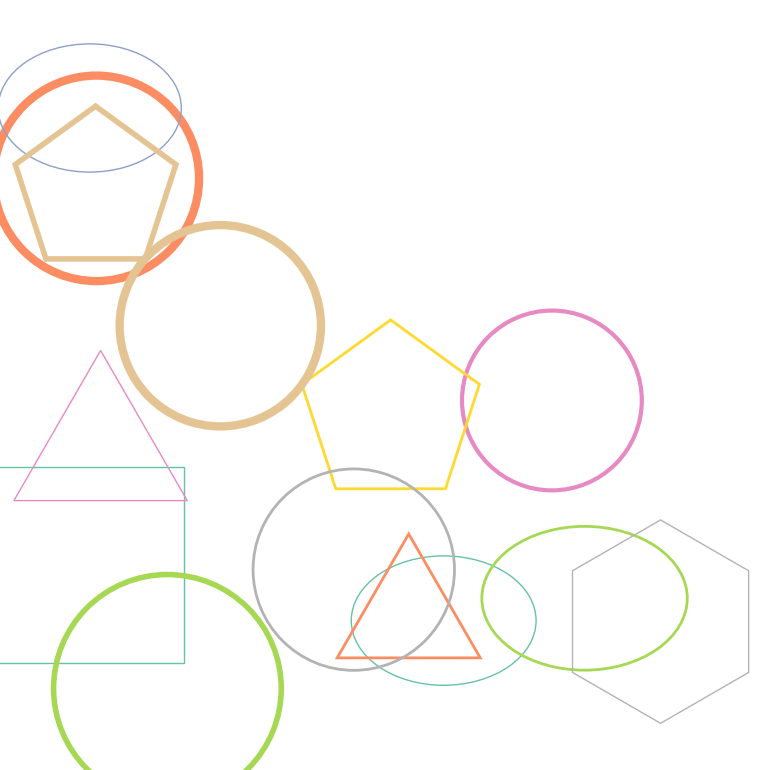[{"shape": "square", "thickness": 0.5, "radius": 0.63, "center": [0.112, 0.266]}, {"shape": "oval", "thickness": 0.5, "radius": 0.6, "center": [0.576, 0.194]}, {"shape": "circle", "thickness": 3, "radius": 0.67, "center": [0.125, 0.768]}, {"shape": "triangle", "thickness": 1, "radius": 0.54, "center": [0.531, 0.199]}, {"shape": "oval", "thickness": 0.5, "radius": 0.59, "center": [0.117, 0.86]}, {"shape": "triangle", "thickness": 0.5, "radius": 0.65, "center": [0.131, 0.415]}, {"shape": "circle", "thickness": 1.5, "radius": 0.58, "center": [0.717, 0.48]}, {"shape": "circle", "thickness": 2, "radius": 0.74, "center": [0.217, 0.106]}, {"shape": "oval", "thickness": 1, "radius": 0.67, "center": [0.759, 0.223]}, {"shape": "pentagon", "thickness": 1, "radius": 0.61, "center": [0.507, 0.463]}, {"shape": "pentagon", "thickness": 2, "radius": 0.55, "center": [0.124, 0.752]}, {"shape": "circle", "thickness": 3, "radius": 0.65, "center": [0.286, 0.577]}, {"shape": "circle", "thickness": 1, "radius": 0.65, "center": [0.459, 0.26]}, {"shape": "hexagon", "thickness": 0.5, "radius": 0.66, "center": [0.858, 0.193]}]